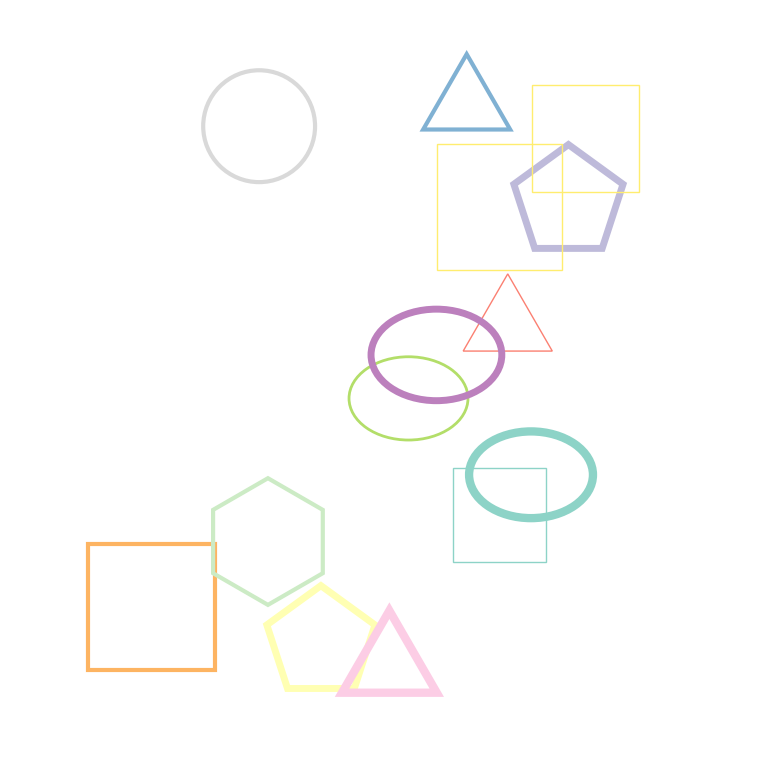[{"shape": "square", "thickness": 0.5, "radius": 0.3, "center": [0.649, 0.331]}, {"shape": "oval", "thickness": 3, "radius": 0.4, "center": [0.69, 0.383]}, {"shape": "pentagon", "thickness": 2.5, "radius": 0.37, "center": [0.417, 0.166]}, {"shape": "pentagon", "thickness": 2.5, "radius": 0.37, "center": [0.738, 0.738]}, {"shape": "triangle", "thickness": 0.5, "radius": 0.33, "center": [0.659, 0.577]}, {"shape": "triangle", "thickness": 1.5, "radius": 0.33, "center": [0.606, 0.864]}, {"shape": "square", "thickness": 1.5, "radius": 0.41, "center": [0.197, 0.212]}, {"shape": "oval", "thickness": 1, "radius": 0.39, "center": [0.531, 0.483]}, {"shape": "triangle", "thickness": 3, "radius": 0.36, "center": [0.506, 0.136]}, {"shape": "circle", "thickness": 1.5, "radius": 0.36, "center": [0.337, 0.836]}, {"shape": "oval", "thickness": 2.5, "radius": 0.42, "center": [0.567, 0.539]}, {"shape": "hexagon", "thickness": 1.5, "radius": 0.41, "center": [0.348, 0.297]}, {"shape": "square", "thickness": 0.5, "radius": 0.35, "center": [0.76, 0.82]}, {"shape": "square", "thickness": 0.5, "radius": 0.41, "center": [0.648, 0.731]}]